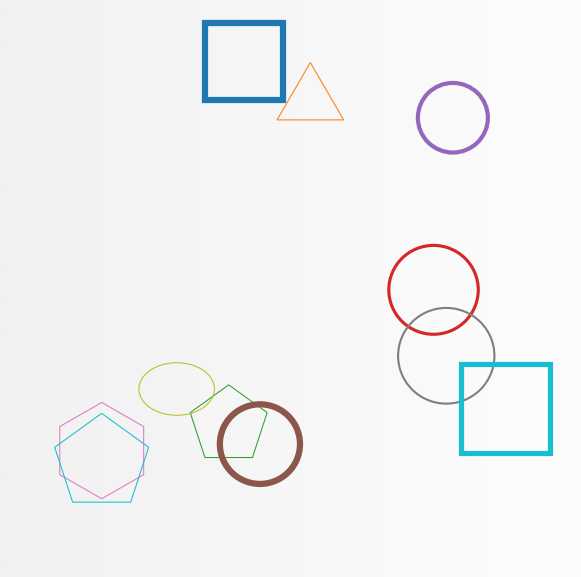[{"shape": "square", "thickness": 3, "radius": 0.33, "center": [0.42, 0.892]}, {"shape": "triangle", "thickness": 0.5, "radius": 0.33, "center": [0.534, 0.825]}, {"shape": "pentagon", "thickness": 0.5, "radius": 0.35, "center": [0.393, 0.263]}, {"shape": "circle", "thickness": 1.5, "radius": 0.38, "center": [0.746, 0.497]}, {"shape": "circle", "thickness": 2, "radius": 0.3, "center": [0.779, 0.795]}, {"shape": "circle", "thickness": 3, "radius": 0.34, "center": [0.447, 0.23]}, {"shape": "hexagon", "thickness": 0.5, "radius": 0.42, "center": [0.175, 0.219]}, {"shape": "circle", "thickness": 1, "radius": 0.41, "center": [0.768, 0.383]}, {"shape": "oval", "thickness": 0.5, "radius": 0.33, "center": [0.304, 0.326]}, {"shape": "square", "thickness": 2.5, "radius": 0.38, "center": [0.87, 0.292]}, {"shape": "pentagon", "thickness": 0.5, "radius": 0.42, "center": [0.175, 0.198]}]